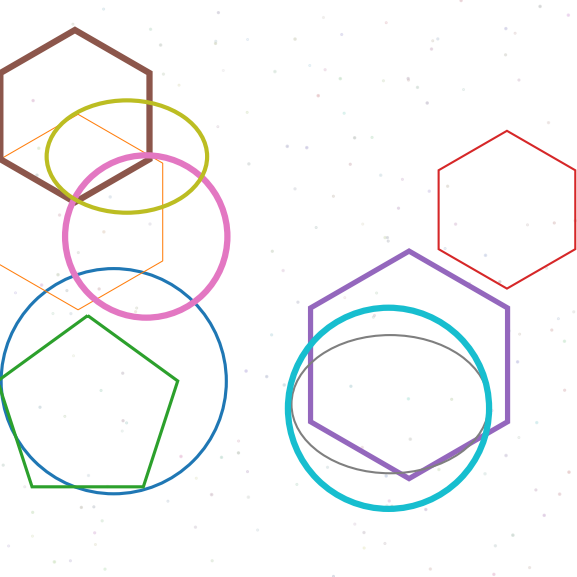[{"shape": "circle", "thickness": 1.5, "radius": 0.97, "center": [0.197, 0.339]}, {"shape": "hexagon", "thickness": 0.5, "radius": 0.85, "center": [0.135, 0.632]}, {"shape": "pentagon", "thickness": 1.5, "radius": 0.82, "center": [0.152, 0.289]}, {"shape": "hexagon", "thickness": 1, "radius": 0.68, "center": [0.878, 0.636]}, {"shape": "hexagon", "thickness": 2.5, "radius": 0.98, "center": [0.708, 0.367]}, {"shape": "hexagon", "thickness": 3, "radius": 0.75, "center": [0.13, 0.798]}, {"shape": "circle", "thickness": 3, "radius": 0.7, "center": [0.253, 0.59]}, {"shape": "oval", "thickness": 1, "radius": 0.85, "center": [0.676, 0.299]}, {"shape": "oval", "thickness": 2, "radius": 0.69, "center": [0.22, 0.728]}, {"shape": "circle", "thickness": 3, "radius": 0.87, "center": [0.673, 0.292]}]